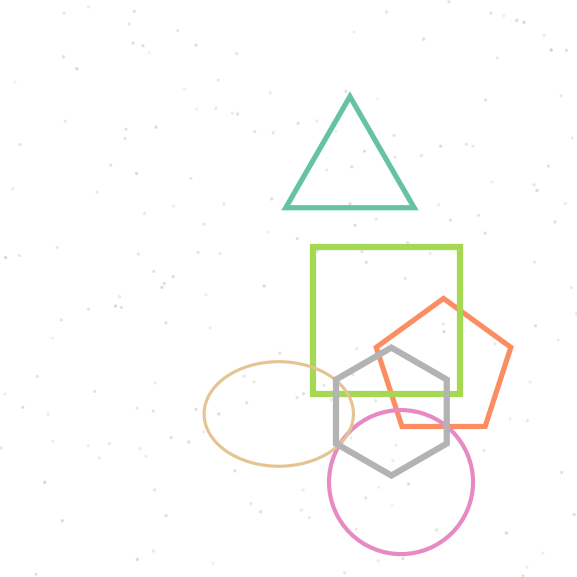[{"shape": "triangle", "thickness": 2.5, "radius": 0.64, "center": [0.606, 0.704]}, {"shape": "pentagon", "thickness": 2.5, "radius": 0.61, "center": [0.768, 0.36]}, {"shape": "circle", "thickness": 2, "radius": 0.62, "center": [0.694, 0.164]}, {"shape": "square", "thickness": 3, "radius": 0.64, "center": [0.668, 0.444]}, {"shape": "oval", "thickness": 1.5, "radius": 0.65, "center": [0.483, 0.282]}, {"shape": "hexagon", "thickness": 3, "radius": 0.55, "center": [0.678, 0.286]}]